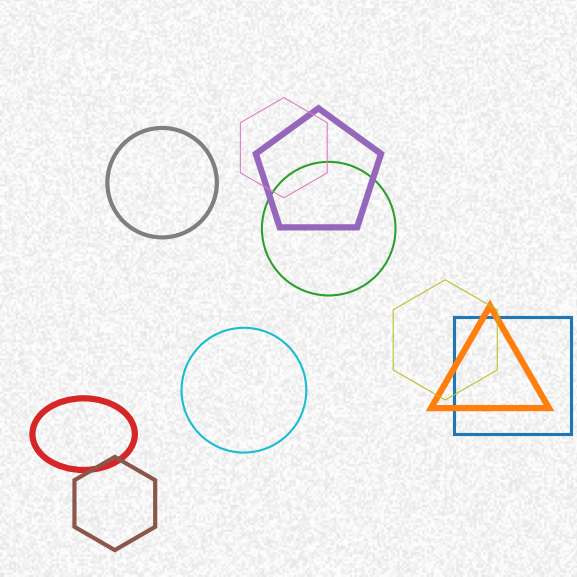[{"shape": "square", "thickness": 1.5, "radius": 0.5, "center": [0.887, 0.349]}, {"shape": "triangle", "thickness": 3, "radius": 0.59, "center": [0.848, 0.351]}, {"shape": "circle", "thickness": 1, "radius": 0.58, "center": [0.569, 0.603]}, {"shape": "oval", "thickness": 3, "radius": 0.44, "center": [0.145, 0.247]}, {"shape": "pentagon", "thickness": 3, "radius": 0.57, "center": [0.551, 0.698]}, {"shape": "hexagon", "thickness": 2, "radius": 0.4, "center": [0.199, 0.127]}, {"shape": "hexagon", "thickness": 0.5, "radius": 0.43, "center": [0.491, 0.743]}, {"shape": "circle", "thickness": 2, "radius": 0.47, "center": [0.281, 0.683]}, {"shape": "hexagon", "thickness": 0.5, "radius": 0.52, "center": [0.771, 0.411]}, {"shape": "circle", "thickness": 1, "radius": 0.54, "center": [0.422, 0.324]}]